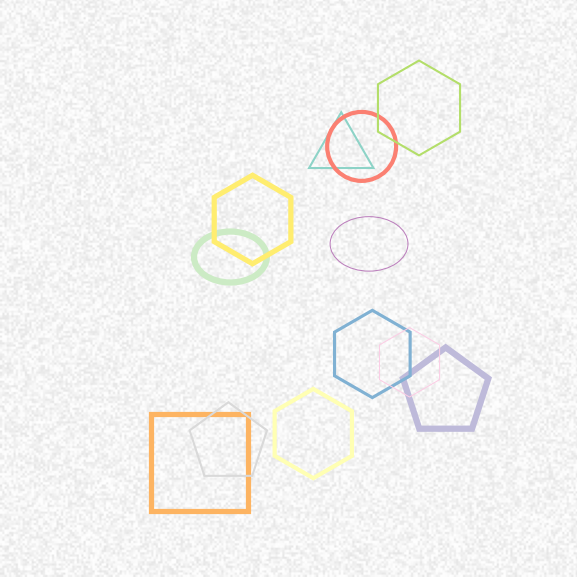[{"shape": "triangle", "thickness": 1, "radius": 0.32, "center": [0.591, 0.74]}, {"shape": "hexagon", "thickness": 2, "radius": 0.39, "center": [0.543, 0.248]}, {"shape": "pentagon", "thickness": 3, "radius": 0.39, "center": [0.772, 0.32]}, {"shape": "circle", "thickness": 2, "radius": 0.3, "center": [0.626, 0.746]}, {"shape": "hexagon", "thickness": 1.5, "radius": 0.38, "center": [0.645, 0.386]}, {"shape": "square", "thickness": 2.5, "radius": 0.42, "center": [0.345, 0.198]}, {"shape": "hexagon", "thickness": 1, "radius": 0.41, "center": [0.726, 0.812]}, {"shape": "hexagon", "thickness": 0.5, "radius": 0.3, "center": [0.709, 0.372]}, {"shape": "pentagon", "thickness": 1, "radius": 0.35, "center": [0.395, 0.232]}, {"shape": "oval", "thickness": 0.5, "radius": 0.34, "center": [0.639, 0.577]}, {"shape": "oval", "thickness": 3, "radius": 0.32, "center": [0.399, 0.554]}, {"shape": "hexagon", "thickness": 2.5, "radius": 0.38, "center": [0.437, 0.619]}]